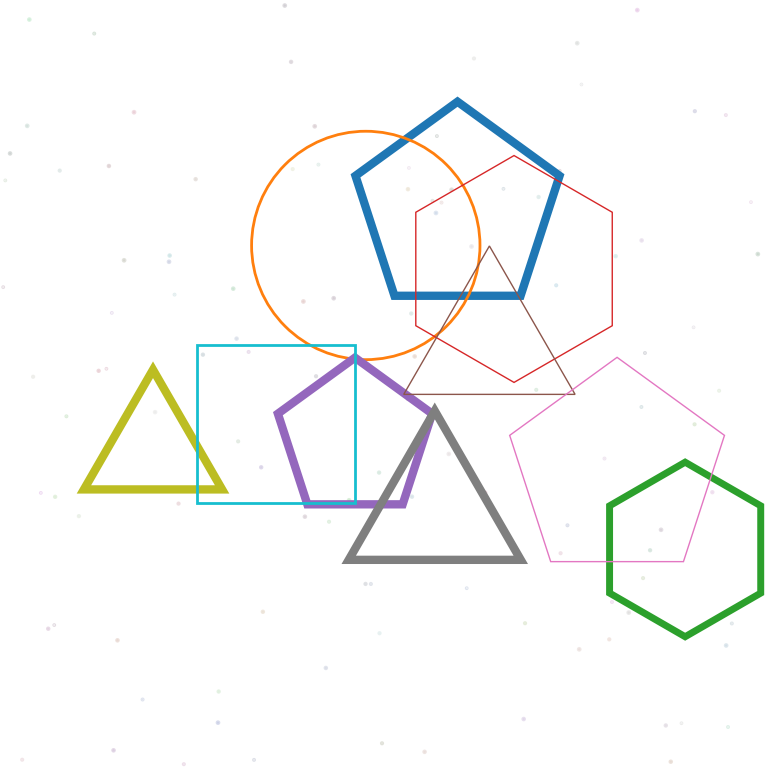[{"shape": "pentagon", "thickness": 3, "radius": 0.7, "center": [0.594, 0.729]}, {"shape": "circle", "thickness": 1, "radius": 0.74, "center": [0.475, 0.681]}, {"shape": "hexagon", "thickness": 2.5, "radius": 0.57, "center": [0.89, 0.286]}, {"shape": "hexagon", "thickness": 0.5, "radius": 0.74, "center": [0.668, 0.651]}, {"shape": "pentagon", "thickness": 3, "radius": 0.53, "center": [0.461, 0.43]}, {"shape": "triangle", "thickness": 0.5, "radius": 0.64, "center": [0.636, 0.552]}, {"shape": "pentagon", "thickness": 0.5, "radius": 0.73, "center": [0.801, 0.389]}, {"shape": "triangle", "thickness": 3, "radius": 0.65, "center": [0.565, 0.337]}, {"shape": "triangle", "thickness": 3, "radius": 0.52, "center": [0.199, 0.416]}, {"shape": "square", "thickness": 1, "radius": 0.51, "center": [0.358, 0.45]}]